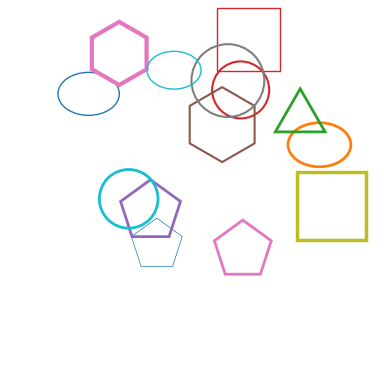[{"shape": "oval", "thickness": 1, "radius": 0.4, "center": [0.23, 0.756]}, {"shape": "pentagon", "thickness": 0.5, "radius": 0.35, "center": [0.407, 0.364]}, {"shape": "oval", "thickness": 2, "radius": 0.41, "center": [0.83, 0.624]}, {"shape": "triangle", "thickness": 2, "radius": 0.37, "center": [0.78, 0.695]}, {"shape": "square", "thickness": 1, "radius": 0.41, "center": [0.645, 0.897]}, {"shape": "circle", "thickness": 1.5, "radius": 0.37, "center": [0.625, 0.766]}, {"shape": "pentagon", "thickness": 2, "radius": 0.41, "center": [0.391, 0.452]}, {"shape": "hexagon", "thickness": 1.5, "radius": 0.49, "center": [0.577, 0.676]}, {"shape": "hexagon", "thickness": 3, "radius": 0.41, "center": [0.31, 0.861]}, {"shape": "pentagon", "thickness": 2, "radius": 0.39, "center": [0.631, 0.351]}, {"shape": "circle", "thickness": 1.5, "radius": 0.47, "center": [0.592, 0.791]}, {"shape": "square", "thickness": 2.5, "radius": 0.44, "center": [0.862, 0.465]}, {"shape": "oval", "thickness": 1, "radius": 0.35, "center": [0.452, 0.818]}, {"shape": "circle", "thickness": 2, "radius": 0.38, "center": [0.334, 0.484]}]